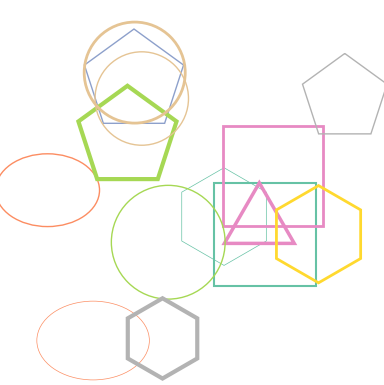[{"shape": "hexagon", "thickness": 0.5, "radius": 0.63, "center": [0.582, 0.437]}, {"shape": "square", "thickness": 1.5, "radius": 0.66, "center": [0.688, 0.391]}, {"shape": "oval", "thickness": 0.5, "radius": 0.73, "center": [0.242, 0.116]}, {"shape": "oval", "thickness": 1, "radius": 0.68, "center": [0.123, 0.506]}, {"shape": "pentagon", "thickness": 1, "radius": 0.68, "center": [0.348, 0.789]}, {"shape": "triangle", "thickness": 2.5, "radius": 0.52, "center": [0.674, 0.42]}, {"shape": "square", "thickness": 2, "radius": 0.65, "center": [0.71, 0.544]}, {"shape": "circle", "thickness": 1, "radius": 0.74, "center": [0.437, 0.371]}, {"shape": "pentagon", "thickness": 3, "radius": 0.67, "center": [0.331, 0.643]}, {"shape": "hexagon", "thickness": 2, "radius": 0.63, "center": [0.827, 0.392]}, {"shape": "circle", "thickness": 2, "radius": 0.66, "center": [0.35, 0.811]}, {"shape": "circle", "thickness": 1, "radius": 0.61, "center": [0.368, 0.744]}, {"shape": "pentagon", "thickness": 1, "radius": 0.58, "center": [0.896, 0.746]}, {"shape": "hexagon", "thickness": 3, "radius": 0.52, "center": [0.422, 0.121]}]